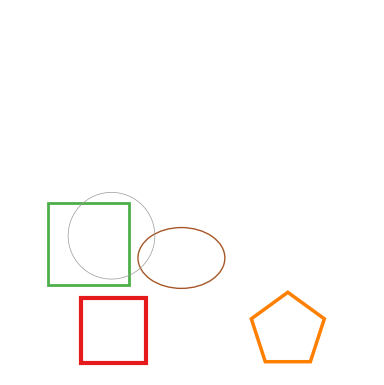[{"shape": "square", "thickness": 3, "radius": 0.42, "center": [0.296, 0.142]}, {"shape": "square", "thickness": 2, "radius": 0.53, "center": [0.23, 0.366]}, {"shape": "pentagon", "thickness": 2.5, "radius": 0.5, "center": [0.748, 0.141]}, {"shape": "oval", "thickness": 1, "radius": 0.56, "center": [0.471, 0.33]}, {"shape": "circle", "thickness": 0.5, "radius": 0.56, "center": [0.29, 0.388]}]